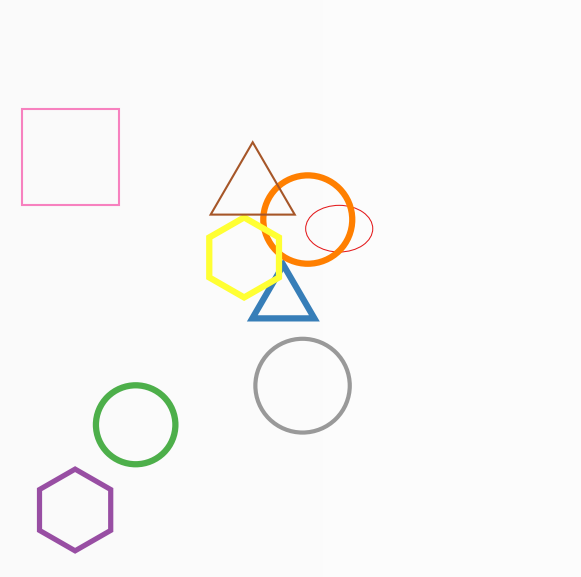[{"shape": "oval", "thickness": 0.5, "radius": 0.29, "center": [0.584, 0.603]}, {"shape": "triangle", "thickness": 3, "radius": 0.31, "center": [0.487, 0.479]}, {"shape": "circle", "thickness": 3, "radius": 0.34, "center": [0.233, 0.264]}, {"shape": "hexagon", "thickness": 2.5, "radius": 0.35, "center": [0.129, 0.116]}, {"shape": "circle", "thickness": 3, "radius": 0.38, "center": [0.53, 0.619]}, {"shape": "hexagon", "thickness": 3, "radius": 0.35, "center": [0.42, 0.553]}, {"shape": "triangle", "thickness": 1, "radius": 0.42, "center": [0.435, 0.669]}, {"shape": "square", "thickness": 1, "radius": 0.41, "center": [0.121, 0.727]}, {"shape": "circle", "thickness": 2, "radius": 0.41, "center": [0.521, 0.331]}]